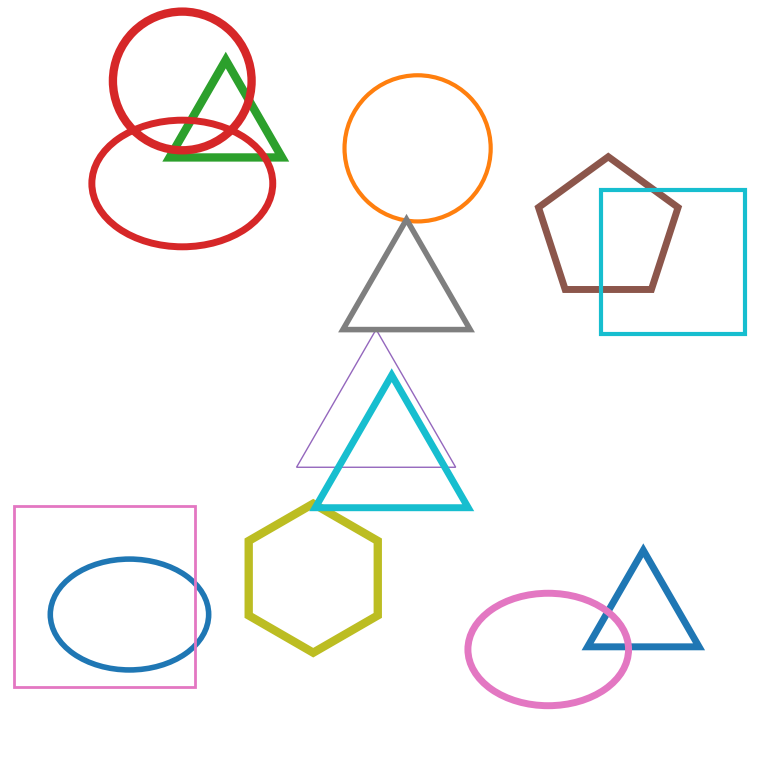[{"shape": "oval", "thickness": 2, "radius": 0.51, "center": [0.168, 0.202]}, {"shape": "triangle", "thickness": 2.5, "radius": 0.42, "center": [0.835, 0.202]}, {"shape": "circle", "thickness": 1.5, "radius": 0.47, "center": [0.542, 0.807]}, {"shape": "triangle", "thickness": 3, "radius": 0.42, "center": [0.293, 0.838]}, {"shape": "oval", "thickness": 2.5, "radius": 0.59, "center": [0.237, 0.762]}, {"shape": "circle", "thickness": 3, "radius": 0.45, "center": [0.237, 0.895]}, {"shape": "triangle", "thickness": 0.5, "radius": 0.6, "center": [0.488, 0.453]}, {"shape": "pentagon", "thickness": 2.5, "radius": 0.48, "center": [0.79, 0.701]}, {"shape": "oval", "thickness": 2.5, "radius": 0.52, "center": [0.712, 0.157]}, {"shape": "square", "thickness": 1, "radius": 0.59, "center": [0.136, 0.225]}, {"shape": "triangle", "thickness": 2, "radius": 0.48, "center": [0.528, 0.62]}, {"shape": "hexagon", "thickness": 3, "radius": 0.48, "center": [0.407, 0.249]}, {"shape": "triangle", "thickness": 2.5, "radius": 0.57, "center": [0.509, 0.398]}, {"shape": "square", "thickness": 1.5, "radius": 0.47, "center": [0.874, 0.659]}]